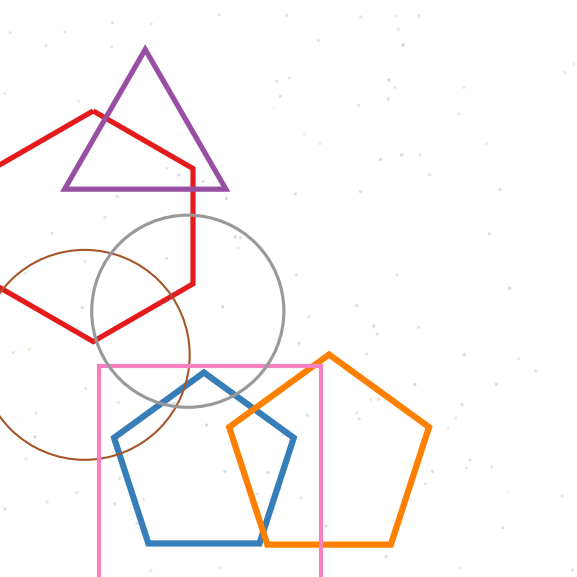[{"shape": "hexagon", "thickness": 2.5, "radius": 1.0, "center": [0.161, 0.607]}, {"shape": "pentagon", "thickness": 3, "radius": 0.82, "center": [0.353, 0.19]}, {"shape": "triangle", "thickness": 2.5, "radius": 0.81, "center": [0.251, 0.752]}, {"shape": "pentagon", "thickness": 3, "radius": 0.91, "center": [0.57, 0.203]}, {"shape": "circle", "thickness": 1, "radius": 0.91, "center": [0.147, 0.385]}, {"shape": "square", "thickness": 2, "radius": 0.96, "center": [0.364, 0.172]}, {"shape": "circle", "thickness": 1.5, "radius": 0.83, "center": [0.325, 0.46]}]